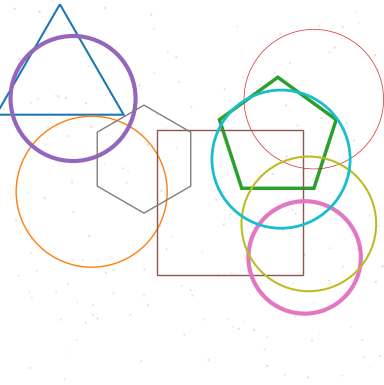[{"shape": "triangle", "thickness": 1.5, "radius": 0.96, "center": [0.156, 0.798]}, {"shape": "circle", "thickness": 1, "radius": 0.98, "center": [0.238, 0.502]}, {"shape": "pentagon", "thickness": 2.5, "radius": 0.8, "center": [0.722, 0.64]}, {"shape": "circle", "thickness": 0.5, "radius": 0.91, "center": [0.815, 0.742]}, {"shape": "circle", "thickness": 3, "radius": 0.81, "center": [0.19, 0.744]}, {"shape": "square", "thickness": 1, "radius": 0.94, "center": [0.598, 0.474]}, {"shape": "circle", "thickness": 3, "radius": 0.73, "center": [0.791, 0.331]}, {"shape": "hexagon", "thickness": 1, "radius": 0.7, "center": [0.374, 0.587]}, {"shape": "circle", "thickness": 1.5, "radius": 0.87, "center": [0.802, 0.418]}, {"shape": "circle", "thickness": 2, "radius": 0.9, "center": [0.73, 0.587]}]